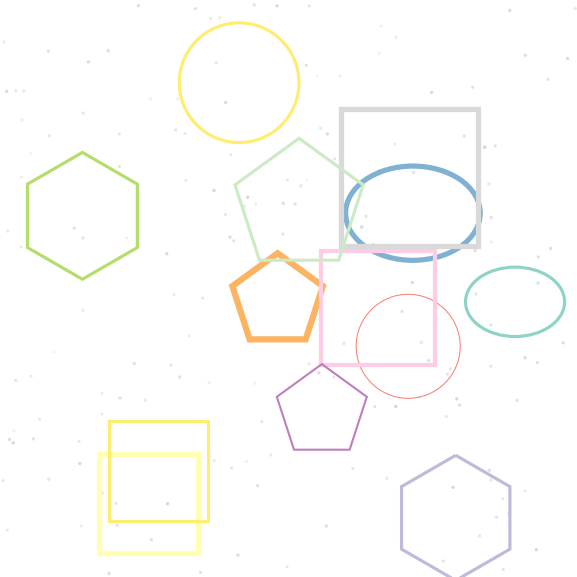[{"shape": "oval", "thickness": 1.5, "radius": 0.43, "center": [0.892, 0.476]}, {"shape": "square", "thickness": 2.5, "radius": 0.43, "center": [0.257, 0.127]}, {"shape": "hexagon", "thickness": 1.5, "radius": 0.54, "center": [0.789, 0.102]}, {"shape": "circle", "thickness": 0.5, "radius": 0.45, "center": [0.707, 0.399]}, {"shape": "oval", "thickness": 2.5, "radius": 0.58, "center": [0.715, 0.63]}, {"shape": "pentagon", "thickness": 3, "radius": 0.41, "center": [0.481, 0.478]}, {"shape": "hexagon", "thickness": 1.5, "radius": 0.55, "center": [0.143, 0.625]}, {"shape": "square", "thickness": 2, "radius": 0.5, "center": [0.655, 0.466]}, {"shape": "square", "thickness": 2.5, "radius": 0.59, "center": [0.71, 0.692]}, {"shape": "pentagon", "thickness": 1, "radius": 0.41, "center": [0.557, 0.287]}, {"shape": "pentagon", "thickness": 1.5, "radius": 0.58, "center": [0.518, 0.643]}, {"shape": "circle", "thickness": 1.5, "radius": 0.52, "center": [0.414, 0.856]}, {"shape": "square", "thickness": 1.5, "radius": 0.43, "center": [0.275, 0.183]}]